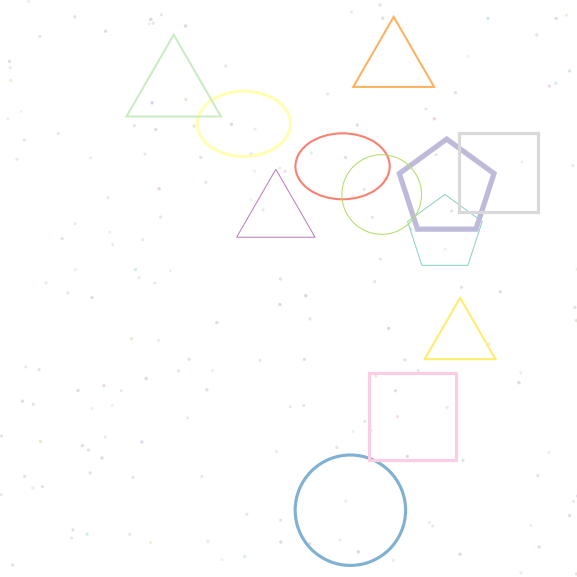[{"shape": "pentagon", "thickness": 0.5, "radius": 0.34, "center": [0.77, 0.595]}, {"shape": "oval", "thickness": 1.5, "radius": 0.4, "center": [0.422, 0.785]}, {"shape": "pentagon", "thickness": 2.5, "radius": 0.43, "center": [0.773, 0.672]}, {"shape": "oval", "thickness": 1, "radius": 0.41, "center": [0.593, 0.711]}, {"shape": "circle", "thickness": 1.5, "radius": 0.48, "center": [0.607, 0.116]}, {"shape": "triangle", "thickness": 1, "radius": 0.4, "center": [0.682, 0.889]}, {"shape": "circle", "thickness": 0.5, "radius": 0.34, "center": [0.661, 0.662]}, {"shape": "square", "thickness": 1.5, "radius": 0.38, "center": [0.714, 0.278]}, {"shape": "square", "thickness": 1.5, "radius": 0.34, "center": [0.863, 0.7]}, {"shape": "triangle", "thickness": 0.5, "radius": 0.39, "center": [0.478, 0.628]}, {"shape": "triangle", "thickness": 1, "radius": 0.47, "center": [0.301, 0.845]}, {"shape": "triangle", "thickness": 1, "radius": 0.35, "center": [0.797, 0.413]}]